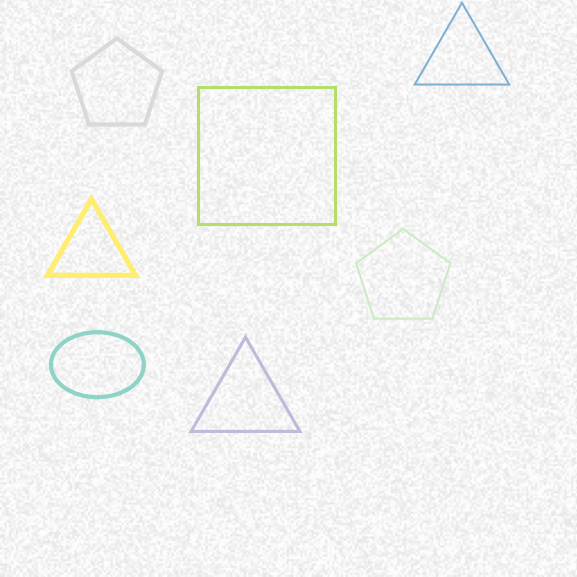[{"shape": "oval", "thickness": 2, "radius": 0.4, "center": [0.169, 0.368]}, {"shape": "triangle", "thickness": 1.5, "radius": 0.54, "center": [0.425, 0.306]}, {"shape": "triangle", "thickness": 1, "radius": 0.47, "center": [0.8, 0.9]}, {"shape": "square", "thickness": 1.5, "radius": 0.59, "center": [0.461, 0.73]}, {"shape": "pentagon", "thickness": 2, "radius": 0.41, "center": [0.202, 0.85]}, {"shape": "pentagon", "thickness": 1, "radius": 0.43, "center": [0.698, 0.517]}, {"shape": "triangle", "thickness": 2.5, "radius": 0.44, "center": [0.158, 0.566]}]